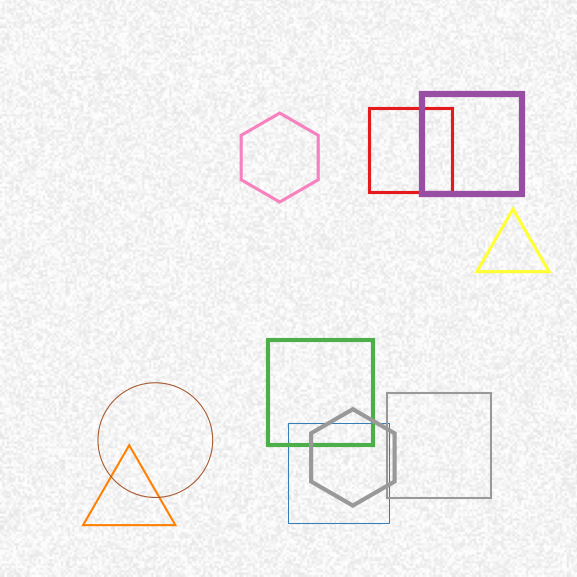[{"shape": "square", "thickness": 1.5, "radius": 0.36, "center": [0.711, 0.74]}, {"shape": "square", "thickness": 0.5, "radius": 0.44, "center": [0.586, 0.18]}, {"shape": "square", "thickness": 2, "radius": 0.45, "center": [0.555, 0.319]}, {"shape": "square", "thickness": 3, "radius": 0.43, "center": [0.817, 0.749]}, {"shape": "triangle", "thickness": 1, "radius": 0.46, "center": [0.224, 0.136]}, {"shape": "triangle", "thickness": 1.5, "radius": 0.36, "center": [0.888, 0.565]}, {"shape": "circle", "thickness": 0.5, "radius": 0.5, "center": [0.269, 0.237]}, {"shape": "hexagon", "thickness": 1.5, "radius": 0.38, "center": [0.484, 0.726]}, {"shape": "hexagon", "thickness": 2, "radius": 0.42, "center": [0.611, 0.207]}, {"shape": "square", "thickness": 1, "radius": 0.45, "center": [0.76, 0.228]}]